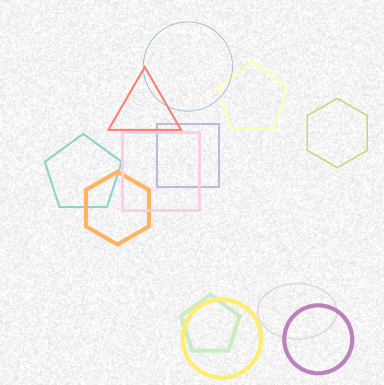[{"shape": "pentagon", "thickness": 1.5, "radius": 0.53, "center": [0.216, 0.547]}, {"shape": "pentagon", "thickness": 1.5, "radius": 0.48, "center": [0.656, 0.744]}, {"shape": "square", "thickness": 1.5, "radius": 0.41, "center": [0.489, 0.596]}, {"shape": "triangle", "thickness": 1.5, "radius": 0.54, "center": [0.376, 0.717]}, {"shape": "circle", "thickness": 0.5, "radius": 0.58, "center": [0.488, 0.827]}, {"shape": "hexagon", "thickness": 3, "radius": 0.47, "center": [0.305, 0.459]}, {"shape": "hexagon", "thickness": 1, "radius": 0.45, "center": [0.876, 0.655]}, {"shape": "square", "thickness": 2, "radius": 0.5, "center": [0.417, 0.556]}, {"shape": "oval", "thickness": 1, "radius": 0.51, "center": [0.772, 0.191]}, {"shape": "circle", "thickness": 3, "radius": 0.44, "center": [0.827, 0.119]}, {"shape": "pentagon", "thickness": 3, "radius": 0.4, "center": [0.546, 0.154]}, {"shape": "circle", "thickness": 3, "radius": 0.51, "center": [0.576, 0.121]}]